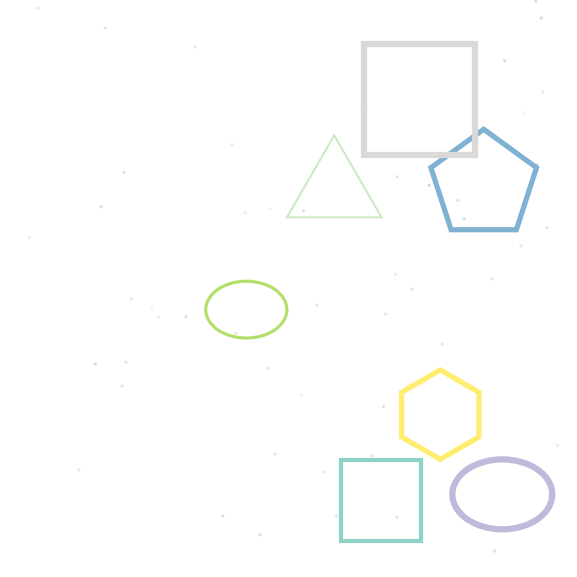[{"shape": "square", "thickness": 2, "radius": 0.35, "center": [0.66, 0.132]}, {"shape": "oval", "thickness": 3, "radius": 0.43, "center": [0.87, 0.143]}, {"shape": "pentagon", "thickness": 2.5, "radius": 0.48, "center": [0.838, 0.679]}, {"shape": "oval", "thickness": 1.5, "radius": 0.35, "center": [0.427, 0.463]}, {"shape": "square", "thickness": 3, "radius": 0.48, "center": [0.726, 0.827]}, {"shape": "triangle", "thickness": 1, "radius": 0.47, "center": [0.579, 0.67]}, {"shape": "hexagon", "thickness": 2.5, "radius": 0.39, "center": [0.762, 0.281]}]